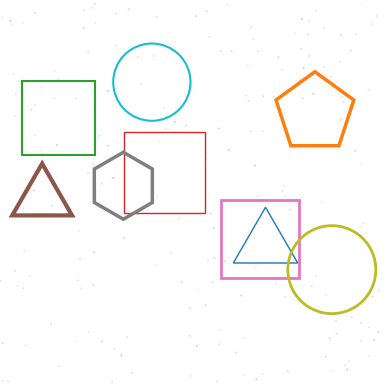[{"shape": "triangle", "thickness": 1, "radius": 0.48, "center": [0.69, 0.365]}, {"shape": "pentagon", "thickness": 2.5, "radius": 0.53, "center": [0.818, 0.707]}, {"shape": "square", "thickness": 1.5, "radius": 0.48, "center": [0.152, 0.693]}, {"shape": "square", "thickness": 1, "radius": 0.53, "center": [0.428, 0.553]}, {"shape": "triangle", "thickness": 3, "radius": 0.45, "center": [0.109, 0.485]}, {"shape": "square", "thickness": 2, "radius": 0.51, "center": [0.676, 0.379]}, {"shape": "hexagon", "thickness": 2.5, "radius": 0.43, "center": [0.32, 0.518]}, {"shape": "circle", "thickness": 2, "radius": 0.57, "center": [0.862, 0.3]}, {"shape": "circle", "thickness": 1.5, "radius": 0.5, "center": [0.394, 0.787]}]